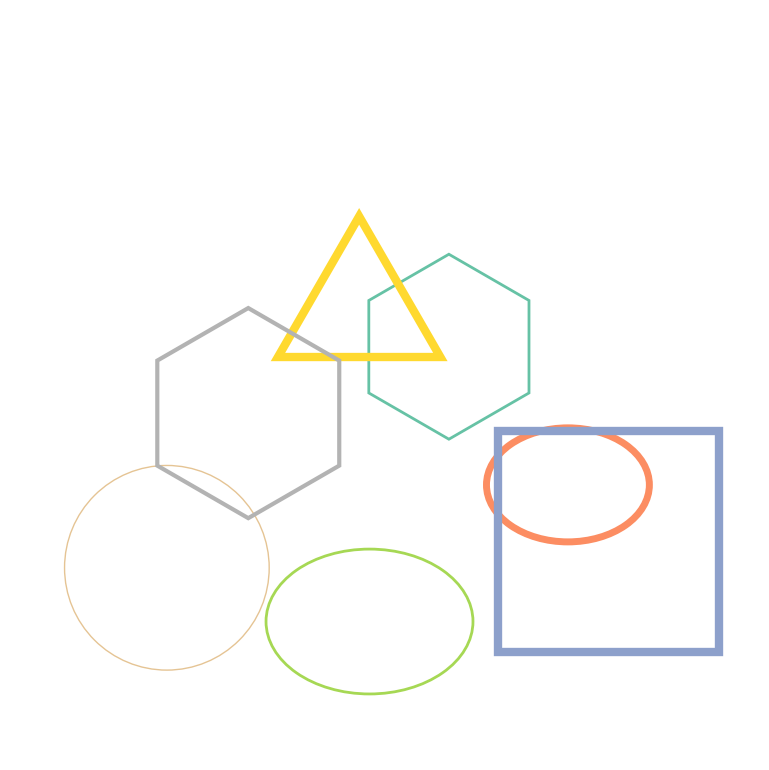[{"shape": "hexagon", "thickness": 1, "radius": 0.6, "center": [0.583, 0.55]}, {"shape": "oval", "thickness": 2.5, "radius": 0.53, "center": [0.738, 0.37]}, {"shape": "square", "thickness": 3, "radius": 0.72, "center": [0.79, 0.296]}, {"shape": "oval", "thickness": 1, "radius": 0.67, "center": [0.48, 0.193]}, {"shape": "triangle", "thickness": 3, "radius": 0.61, "center": [0.466, 0.597]}, {"shape": "circle", "thickness": 0.5, "radius": 0.66, "center": [0.217, 0.263]}, {"shape": "hexagon", "thickness": 1.5, "radius": 0.68, "center": [0.322, 0.464]}]